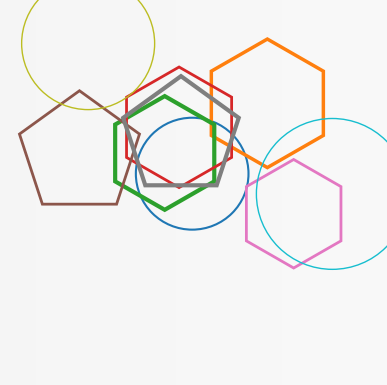[{"shape": "circle", "thickness": 1.5, "radius": 0.73, "center": [0.496, 0.549]}, {"shape": "hexagon", "thickness": 2.5, "radius": 0.83, "center": [0.69, 0.732]}, {"shape": "hexagon", "thickness": 3, "radius": 0.74, "center": [0.425, 0.603]}, {"shape": "hexagon", "thickness": 2, "radius": 0.78, "center": [0.462, 0.669]}, {"shape": "pentagon", "thickness": 2, "radius": 0.81, "center": [0.205, 0.601]}, {"shape": "hexagon", "thickness": 2, "radius": 0.7, "center": [0.758, 0.445]}, {"shape": "pentagon", "thickness": 3, "radius": 0.78, "center": [0.467, 0.646]}, {"shape": "circle", "thickness": 1, "radius": 0.86, "center": [0.227, 0.887]}, {"shape": "circle", "thickness": 1, "radius": 0.98, "center": [0.858, 0.496]}]